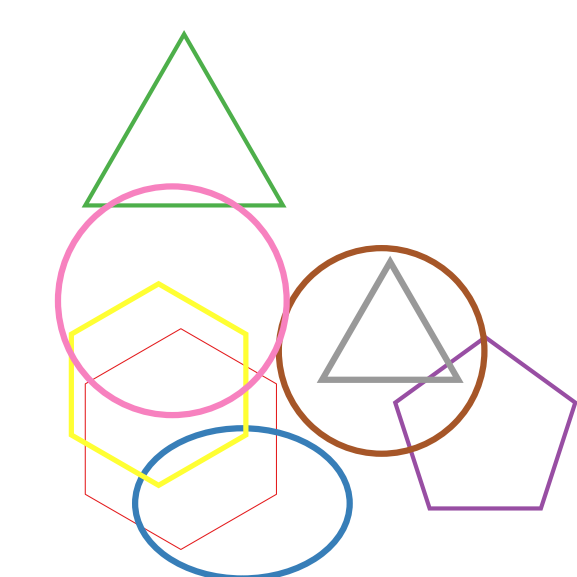[{"shape": "hexagon", "thickness": 0.5, "radius": 0.96, "center": [0.313, 0.239]}, {"shape": "oval", "thickness": 3, "radius": 0.93, "center": [0.42, 0.127]}, {"shape": "triangle", "thickness": 2, "radius": 0.99, "center": [0.319, 0.742]}, {"shape": "pentagon", "thickness": 2, "radius": 0.82, "center": [0.84, 0.251]}, {"shape": "hexagon", "thickness": 2.5, "radius": 0.87, "center": [0.275, 0.333]}, {"shape": "circle", "thickness": 3, "radius": 0.89, "center": [0.661, 0.391]}, {"shape": "circle", "thickness": 3, "radius": 0.99, "center": [0.298, 0.478]}, {"shape": "triangle", "thickness": 3, "radius": 0.68, "center": [0.676, 0.41]}]